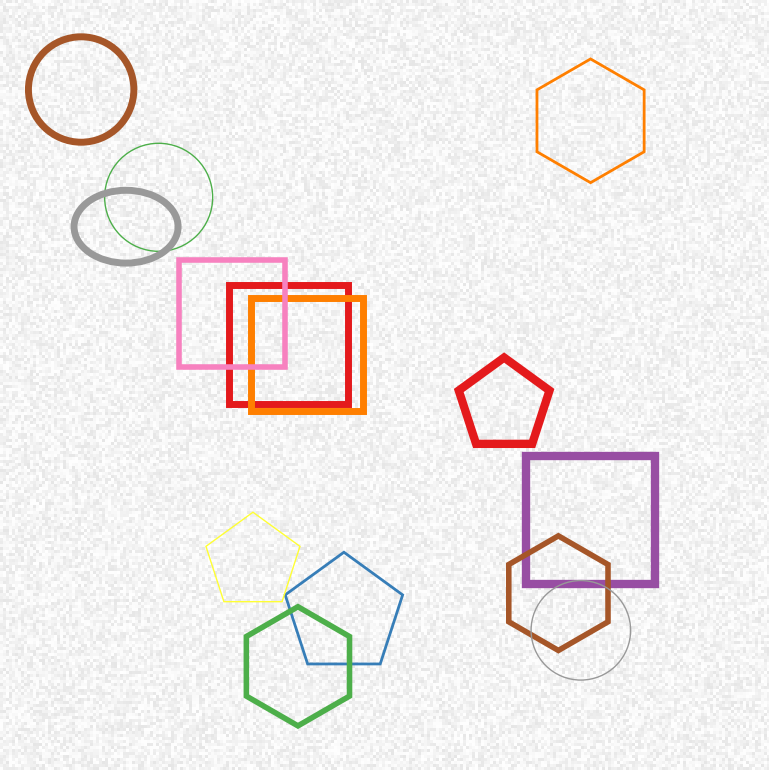[{"shape": "square", "thickness": 2.5, "radius": 0.39, "center": [0.375, 0.553]}, {"shape": "pentagon", "thickness": 3, "radius": 0.31, "center": [0.655, 0.474]}, {"shape": "pentagon", "thickness": 1, "radius": 0.4, "center": [0.447, 0.203]}, {"shape": "circle", "thickness": 0.5, "radius": 0.35, "center": [0.206, 0.744]}, {"shape": "hexagon", "thickness": 2, "radius": 0.39, "center": [0.387, 0.135]}, {"shape": "square", "thickness": 3, "radius": 0.42, "center": [0.767, 0.325]}, {"shape": "square", "thickness": 2.5, "radius": 0.37, "center": [0.399, 0.54]}, {"shape": "hexagon", "thickness": 1, "radius": 0.4, "center": [0.767, 0.843]}, {"shape": "pentagon", "thickness": 0.5, "radius": 0.32, "center": [0.329, 0.271]}, {"shape": "circle", "thickness": 2.5, "radius": 0.34, "center": [0.105, 0.884]}, {"shape": "hexagon", "thickness": 2, "radius": 0.37, "center": [0.725, 0.23]}, {"shape": "square", "thickness": 2, "radius": 0.35, "center": [0.301, 0.592]}, {"shape": "circle", "thickness": 0.5, "radius": 0.32, "center": [0.754, 0.181]}, {"shape": "oval", "thickness": 2.5, "radius": 0.34, "center": [0.164, 0.706]}]